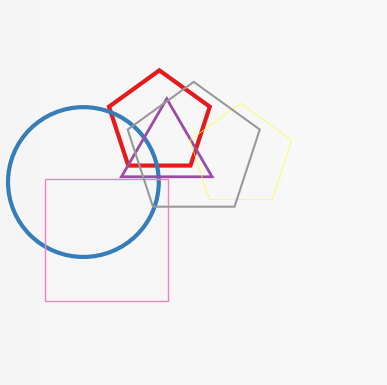[{"shape": "pentagon", "thickness": 3, "radius": 0.68, "center": [0.411, 0.681]}, {"shape": "circle", "thickness": 3, "radius": 0.97, "center": [0.215, 0.527]}, {"shape": "triangle", "thickness": 2, "radius": 0.68, "center": [0.43, 0.608]}, {"shape": "pentagon", "thickness": 0.5, "radius": 0.69, "center": [0.621, 0.593]}, {"shape": "square", "thickness": 1, "radius": 0.79, "center": [0.275, 0.376]}, {"shape": "pentagon", "thickness": 1.5, "radius": 0.9, "center": [0.5, 0.608]}]